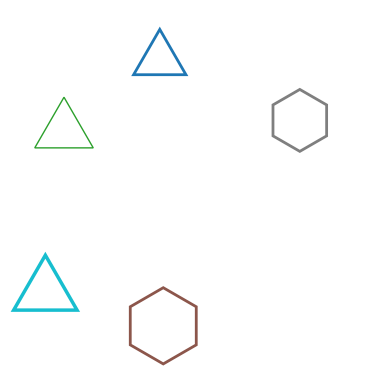[{"shape": "triangle", "thickness": 2, "radius": 0.39, "center": [0.415, 0.845]}, {"shape": "triangle", "thickness": 1, "radius": 0.44, "center": [0.166, 0.66]}, {"shape": "hexagon", "thickness": 2, "radius": 0.49, "center": [0.424, 0.154]}, {"shape": "hexagon", "thickness": 2, "radius": 0.4, "center": [0.779, 0.687]}, {"shape": "triangle", "thickness": 2.5, "radius": 0.48, "center": [0.118, 0.242]}]